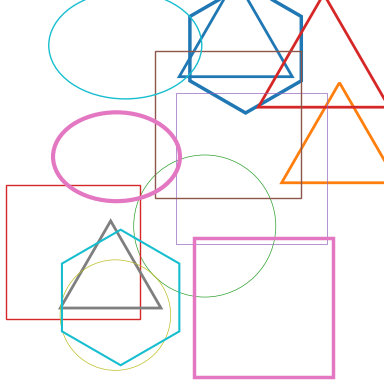[{"shape": "hexagon", "thickness": 2.5, "radius": 0.84, "center": [0.638, 0.874]}, {"shape": "triangle", "thickness": 2, "radius": 0.85, "center": [0.612, 0.886]}, {"shape": "triangle", "thickness": 2, "radius": 0.87, "center": [0.882, 0.612]}, {"shape": "circle", "thickness": 0.5, "radius": 0.92, "center": [0.532, 0.413]}, {"shape": "square", "thickness": 1, "radius": 0.87, "center": [0.19, 0.345]}, {"shape": "triangle", "thickness": 2, "radius": 0.98, "center": [0.841, 0.82]}, {"shape": "square", "thickness": 0.5, "radius": 0.98, "center": [0.653, 0.562]}, {"shape": "square", "thickness": 1, "radius": 0.95, "center": [0.592, 0.677]}, {"shape": "oval", "thickness": 3, "radius": 0.82, "center": [0.303, 0.593]}, {"shape": "square", "thickness": 2.5, "radius": 0.9, "center": [0.685, 0.202]}, {"shape": "triangle", "thickness": 2, "radius": 0.75, "center": [0.287, 0.275]}, {"shape": "circle", "thickness": 0.5, "radius": 0.72, "center": [0.3, 0.182]}, {"shape": "oval", "thickness": 1, "radius": 0.99, "center": [0.325, 0.882]}, {"shape": "hexagon", "thickness": 1.5, "radius": 0.88, "center": [0.313, 0.227]}]